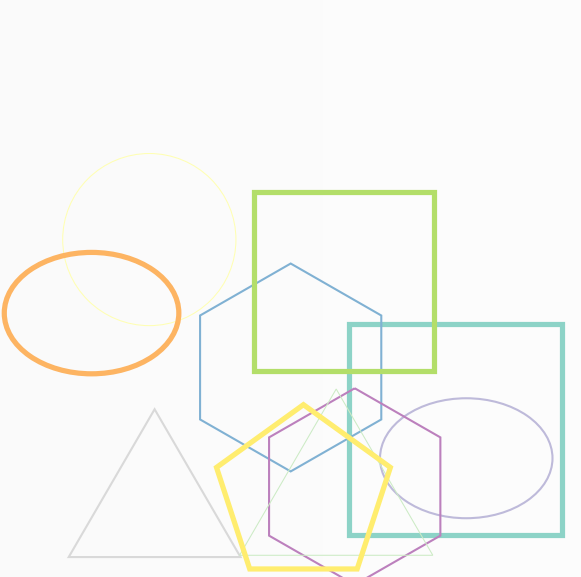[{"shape": "square", "thickness": 2.5, "radius": 0.92, "center": [0.783, 0.256]}, {"shape": "circle", "thickness": 0.5, "radius": 0.75, "center": [0.257, 0.584]}, {"shape": "oval", "thickness": 1, "radius": 0.74, "center": [0.802, 0.206]}, {"shape": "hexagon", "thickness": 1, "radius": 0.9, "center": [0.5, 0.363]}, {"shape": "oval", "thickness": 2.5, "radius": 0.75, "center": [0.158, 0.457]}, {"shape": "square", "thickness": 2.5, "radius": 0.77, "center": [0.591, 0.512]}, {"shape": "triangle", "thickness": 1, "radius": 0.85, "center": [0.266, 0.12]}, {"shape": "hexagon", "thickness": 1, "radius": 0.85, "center": [0.61, 0.157]}, {"shape": "triangle", "thickness": 0.5, "radius": 0.96, "center": [0.578, 0.134]}, {"shape": "pentagon", "thickness": 2.5, "radius": 0.79, "center": [0.522, 0.141]}]